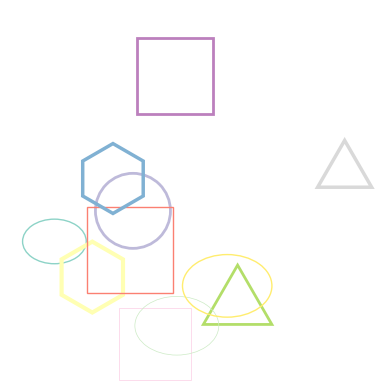[{"shape": "oval", "thickness": 1, "radius": 0.41, "center": [0.141, 0.373]}, {"shape": "hexagon", "thickness": 3, "radius": 0.46, "center": [0.24, 0.28]}, {"shape": "circle", "thickness": 2, "radius": 0.49, "center": [0.345, 0.452]}, {"shape": "square", "thickness": 1, "radius": 0.56, "center": [0.339, 0.35]}, {"shape": "hexagon", "thickness": 2.5, "radius": 0.45, "center": [0.293, 0.536]}, {"shape": "triangle", "thickness": 2, "radius": 0.51, "center": [0.617, 0.209]}, {"shape": "square", "thickness": 0.5, "radius": 0.47, "center": [0.402, 0.106]}, {"shape": "triangle", "thickness": 2.5, "radius": 0.41, "center": [0.895, 0.554]}, {"shape": "square", "thickness": 2, "radius": 0.49, "center": [0.454, 0.803]}, {"shape": "oval", "thickness": 0.5, "radius": 0.54, "center": [0.459, 0.154]}, {"shape": "oval", "thickness": 1, "radius": 0.58, "center": [0.59, 0.258]}]